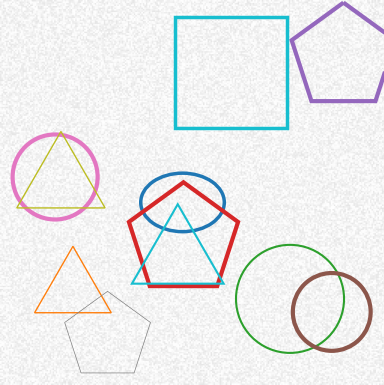[{"shape": "oval", "thickness": 2.5, "radius": 0.54, "center": [0.474, 0.474]}, {"shape": "triangle", "thickness": 1, "radius": 0.57, "center": [0.189, 0.245]}, {"shape": "circle", "thickness": 1.5, "radius": 0.7, "center": [0.753, 0.224]}, {"shape": "pentagon", "thickness": 3, "radius": 0.75, "center": [0.477, 0.377]}, {"shape": "pentagon", "thickness": 3, "radius": 0.71, "center": [0.892, 0.852]}, {"shape": "circle", "thickness": 3, "radius": 0.51, "center": [0.862, 0.19]}, {"shape": "circle", "thickness": 3, "radius": 0.55, "center": [0.143, 0.54]}, {"shape": "pentagon", "thickness": 0.5, "radius": 0.59, "center": [0.279, 0.126]}, {"shape": "triangle", "thickness": 1, "radius": 0.66, "center": [0.158, 0.526]}, {"shape": "square", "thickness": 2.5, "radius": 0.73, "center": [0.6, 0.811]}, {"shape": "triangle", "thickness": 1.5, "radius": 0.69, "center": [0.462, 0.332]}]